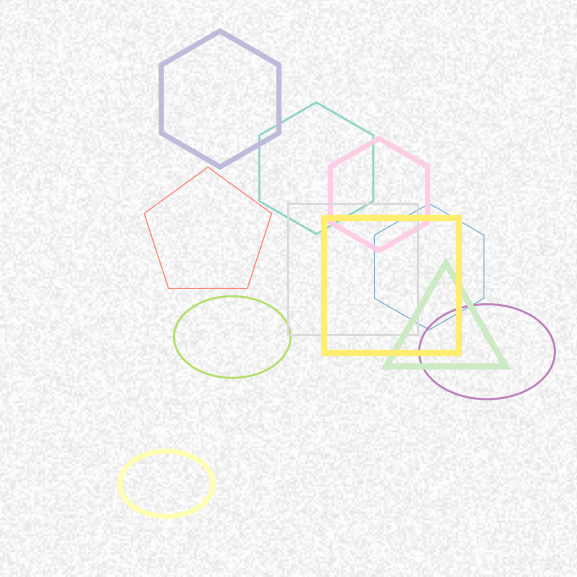[{"shape": "hexagon", "thickness": 1, "radius": 0.57, "center": [0.548, 0.708]}, {"shape": "oval", "thickness": 2.5, "radius": 0.4, "center": [0.288, 0.161]}, {"shape": "hexagon", "thickness": 2.5, "radius": 0.59, "center": [0.381, 0.828]}, {"shape": "pentagon", "thickness": 0.5, "radius": 0.58, "center": [0.36, 0.594]}, {"shape": "hexagon", "thickness": 0.5, "radius": 0.55, "center": [0.743, 0.537]}, {"shape": "oval", "thickness": 1, "radius": 0.5, "center": [0.402, 0.416]}, {"shape": "hexagon", "thickness": 2.5, "radius": 0.49, "center": [0.656, 0.662]}, {"shape": "square", "thickness": 1, "radius": 0.56, "center": [0.611, 0.532]}, {"shape": "oval", "thickness": 1, "radius": 0.59, "center": [0.843, 0.39]}, {"shape": "triangle", "thickness": 3, "radius": 0.6, "center": [0.772, 0.424]}, {"shape": "square", "thickness": 3, "radius": 0.58, "center": [0.678, 0.505]}]